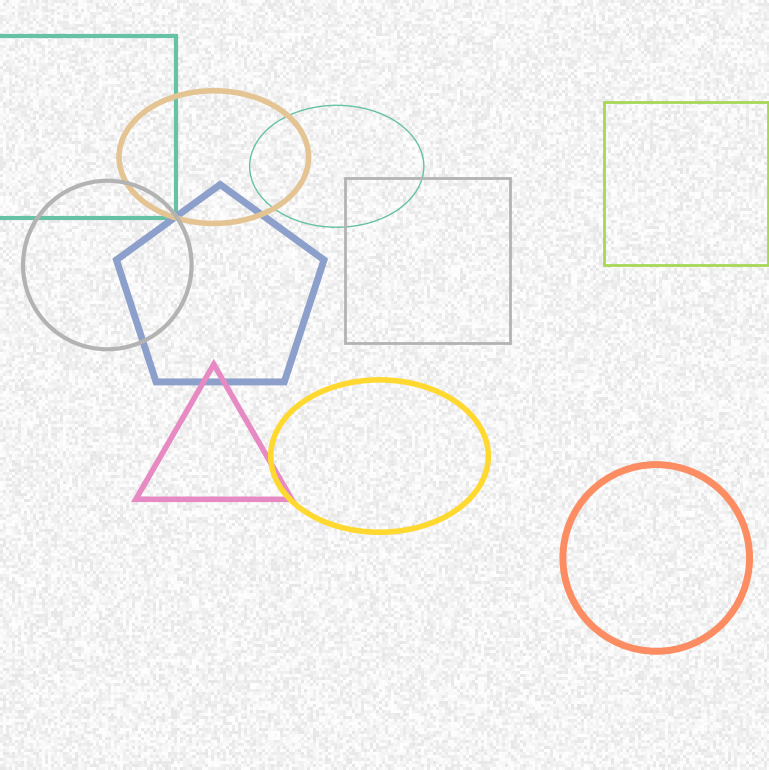[{"shape": "square", "thickness": 1.5, "radius": 0.59, "center": [0.111, 0.835]}, {"shape": "oval", "thickness": 0.5, "radius": 0.57, "center": [0.437, 0.784]}, {"shape": "circle", "thickness": 2.5, "radius": 0.61, "center": [0.852, 0.275]}, {"shape": "pentagon", "thickness": 2.5, "radius": 0.71, "center": [0.286, 0.619]}, {"shape": "triangle", "thickness": 2, "radius": 0.58, "center": [0.278, 0.41]}, {"shape": "square", "thickness": 1, "radius": 0.53, "center": [0.891, 0.761]}, {"shape": "oval", "thickness": 2, "radius": 0.71, "center": [0.493, 0.408]}, {"shape": "oval", "thickness": 2, "radius": 0.62, "center": [0.278, 0.796]}, {"shape": "circle", "thickness": 1.5, "radius": 0.55, "center": [0.139, 0.656]}, {"shape": "square", "thickness": 1, "radius": 0.54, "center": [0.555, 0.661]}]